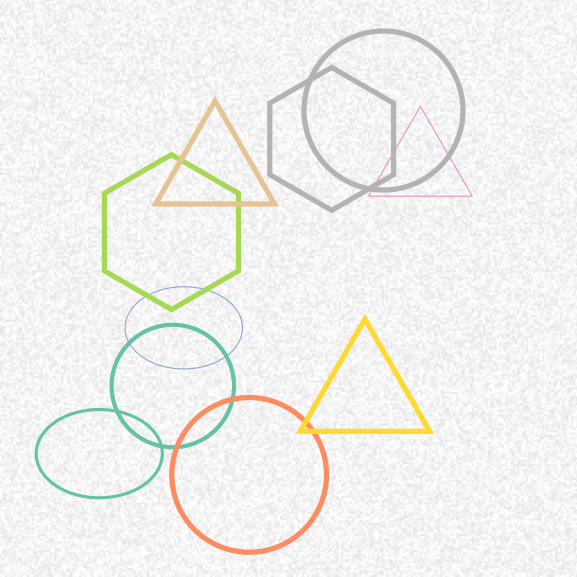[{"shape": "oval", "thickness": 1.5, "radius": 0.55, "center": [0.172, 0.214]}, {"shape": "circle", "thickness": 2, "radius": 0.53, "center": [0.299, 0.331]}, {"shape": "circle", "thickness": 2.5, "radius": 0.67, "center": [0.431, 0.177]}, {"shape": "oval", "thickness": 0.5, "radius": 0.51, "center": [0.318, 0.431]}, {"shape": "triangle", "thickness": 0.5, "radius": 0.52, "center": [0.728, 0.711]}, {"shape": "hexagon", "thickness": 2.5, "radius": 0.67, "center": [0.297, 0.597]}, {"shape": "triangle", "thickness": 2.5, "radius": 0.65, "center": [0.632, 0.317]}, {"shape": "triangle", "thickness": 2.5, "radius": 0.59, "center": [0.372, 0.705]}, {"shape": "hexagon", "thickness": 2.5, "radius": 0.62, "center": [0.574, 0.759]}, {"shape": "circle", "thickness": 2.5, "radius": 0.69, "center": [0.664, 0.808]}]